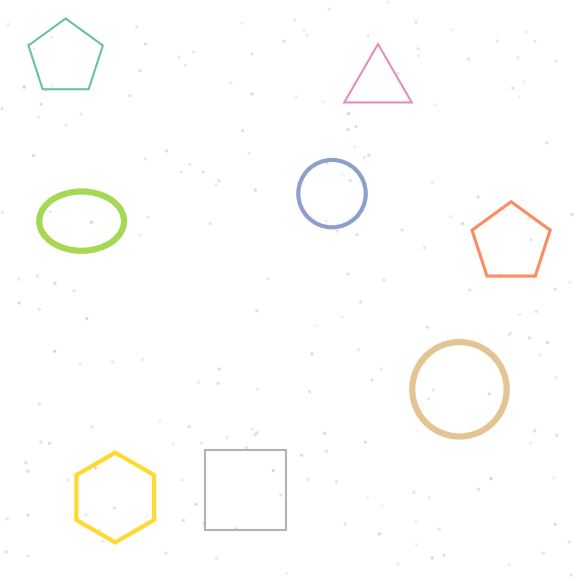[{"shape": "pentagon", "thickness": 1, "radius": 0.34, "center": [0.114, 0.899]}, {"shape": "pentagon", "thickness": 1.5, "radius": 0.36, "center": [0.885, 0.579]}, {"shape": "circle", "thickness": 2, "radius": 0.29, "center": [0.575, 0.664]}, {"shape": "triangle", "thickness": 1, "radius": 0.34, "center": [0.655, 0.855]}, {"shape": "oval", "thickness": 3, "radius": 0.37, "center": [0.141, 0.616]}, {"shape": "hexagon", "thickness": 2, "radius": 0.39, "center": [0.2, 0.138]}, {"shape": "circle", "thickness": 3, "radius": 0.41, "center": [0.796, 0.325]}, {"shape": "square", "thickness": 1, "radius": 0.35, "center": [0.425, 0.15]}]